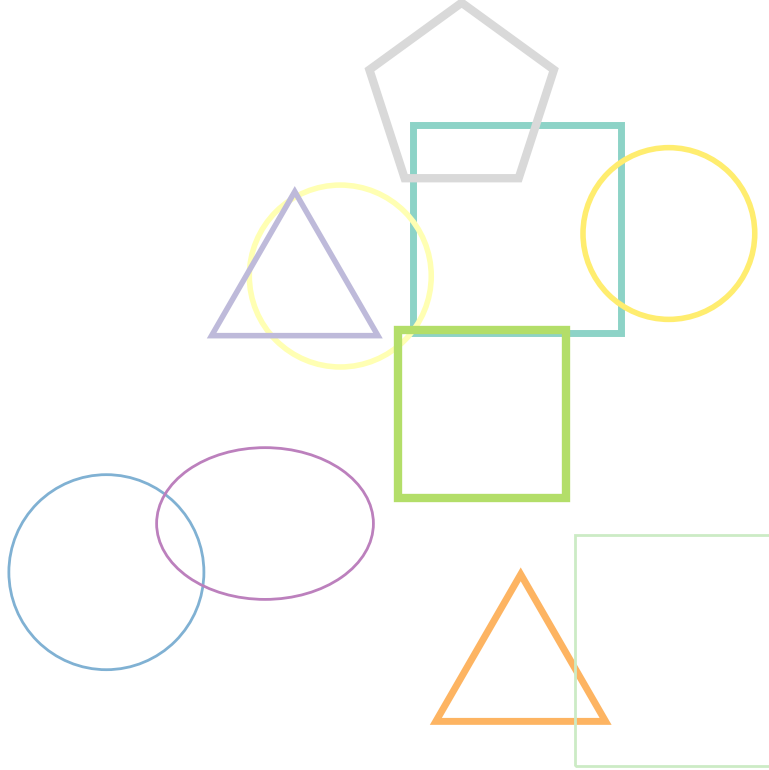[{"shape": "square", "thickness": 2.5, "radius": 0.68, "center": [0.671, 0.703]}, {"shape": "circle", "thickness": 2, "radius": 0.59, "center": [0.442, 0.642]}, {"shape": "triangle", "thickness": 2, "radius": 0.62, "center": [0.383, 0.626]}, {"shape": "circle", "thickness": 1, "radius": 0.63, "center": [0.138, 0.257]}, {"shape": "triangle", "thickness": 2.5, "radius": 0.64, "center": [0.676, 0.127]}, {"shape": "square", "thickness": 3, "radius": 0.55, "center": [0.626, 0.462]}, {"shape": "pentagon", "thickness": 3, "radius": 0.63, "center": [0.6, 0.87]}, {"shape": "oval", "thickness": 1, "radius": 0.7, "center": [0.344, 0.32]}, {"shape": "square", "thickness": 1, "radius": 0.75, "center": [0.896, 0.155]}, {"shape": "circle", "thickness": 2, "radius": 0.56, "center": [0.869, 0.697]}]